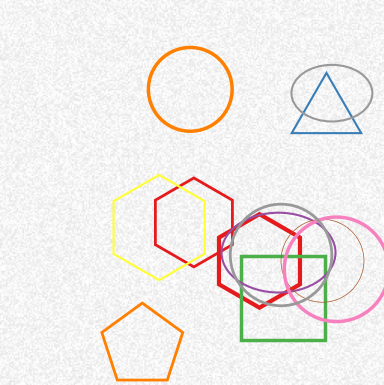[{"shape": "hexagon", "thickness": 2, "radius": 0.58, "center": [0.504, 0.422]}, {"shape": "hexagon", "thickness": 3, "radius": 0.61, "center": [0.674, 0.322]}, {"shape": "triangle", "thickness": 1.5, "radius": 0.52, "center": [0.848, 0.706]}, {"shape": "square", "thickness": 2.5, "radius": 0.55, "center": [0.734, 0.226]}, {"shape": "oval", "thickness": 1.5, "radius": 0.74, "center": [0.723, 0.344]}, {"shape": "pentagon", "thickness": 2, "radius": 0.55, "center": [0.37, 0.102]}, {"shape": "circle", "thickness": 2.5, "radius": 0.54, "center": [0.494, 0.768]}, {"shape": "hexagon", "thickness": 1.5, "radius": 0.68, "center": [0.413, 0.409]}, {"shape": "circle", "thickness": 0.5, "radius": 0.54, "center": [0.838, 0.323]}, {"shape": "circle", "thickness": 2.5, "radius": 0.68, "center": [0.874, 0.3]}, {"shape": "oval", "thickness": 1.5, "radius": 0.53, "center": [0.862, 0.758]}, {"shape": "circle", "thickness": 2, "radius": 0.66, "center": [0.73, 0.338]}]